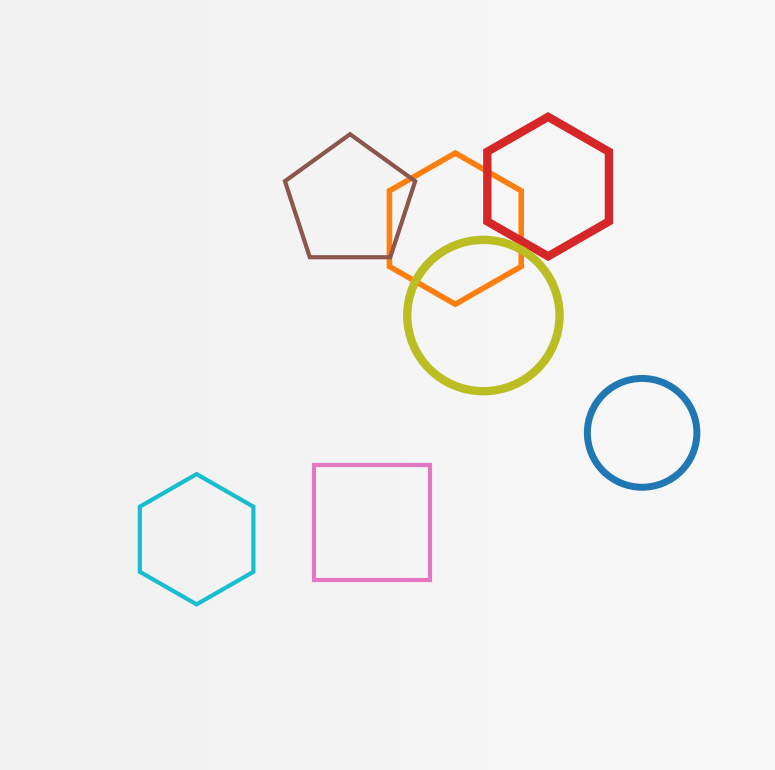[{"shape": "circle", "thickness": 2.5, "radius": 0.35, "center": [0.829, 0.438]}, {"shape": "hexagon", "thickness": 2, "radius": 0.49, "center": [0.588, 0.703]}, {"shape": "hexagon", "thickness": 3, "radius": 0.45, "center": [0.707, 0.758]}, {"shape": "pentagon", "thickness": 1.5, "radius": 0.44, "center": [0.452, 0.737]}, {"shape": "square", "thickness": 1.5, "radius": 0.37, "center": [0.48, 0.322]}, {"shape": "circle", "thickness": 3, "radius": 0.49, "center": [0.624, 0.59]}, {"shape": "hexagon", "thickness": 1.5, "radius": 0.42, "center": [0.254, 0.3]}]